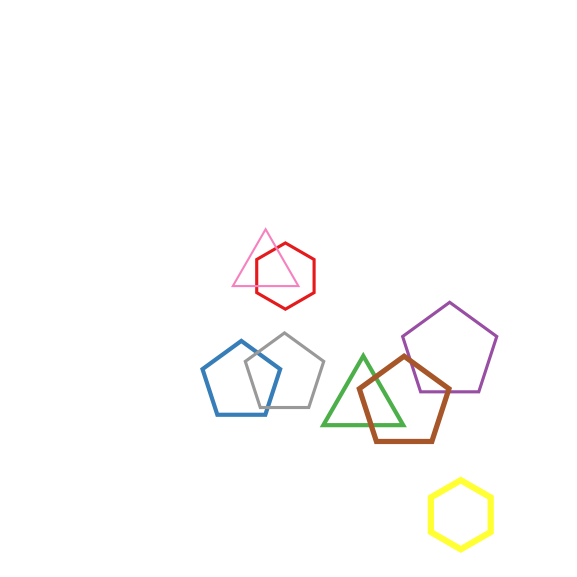[{"shape": "hexagon", "thickness": 1.5, "radius": 0.29, "center": [0.494, 0.521]}, {"shape": "pentagon", "thickness": 2, "radius": 0.35, "center": [0.418, 0.338]}, {"shape": "triangle", "thickness": 2, "radius": 0.4, "center": [0.629, 0.303]}, {"shape": "pentagon", "thickness": 1.5, "radius": 0.43, "center": [0.779, 0.39]}, {"shape": "hexagon", "thickness": 3, "radius": 0.3, "center": [0.798, 0.108]}, {"shape": "pentagon", "thickness": 2.5, "radius": 0.41, "center": [0.7, 0.301]}, {"shape": "triangle", "thickness": 1, "radius": 0.33, "center": [0.46, 0.537]}, {"shape": "pentagon", "thickness": 1.5, "radius": 0.36, "center": [0.493, 0.351]}]